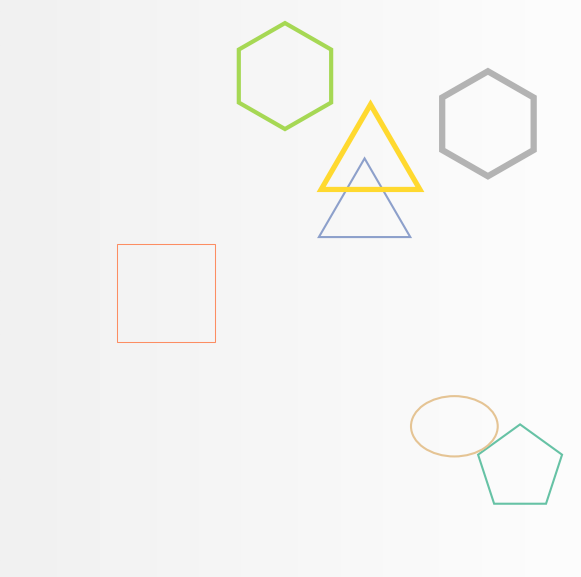[{"shape": "pentagon", "thickness": 1, "radius": 0.38, "center": [0.895, 0.188]}, {"shape": "square", "thickness": 0.5, "radius": 0.42, "center": [0.285, 0.492]}, {"shape": "triangle", "thickness": 1, "radius": 0.45, "center": [0.627, 0.634]}, {"shape": "hexagon", "thickness": 2, "radius": 0.46, "center": [0.49, 0.867]}, {"shape": "triangle", "thickness": 2.5, "radius": 0.49, "center": [0.637, 0.72]}, {"shape": "oval", "thickness": 1, "radius": 0.37, "center": [0.782, 0.261]}, {"shape": "hexagon", "thickness": 3, "radius": 0.45, "center": [0.839, 0.785]}]